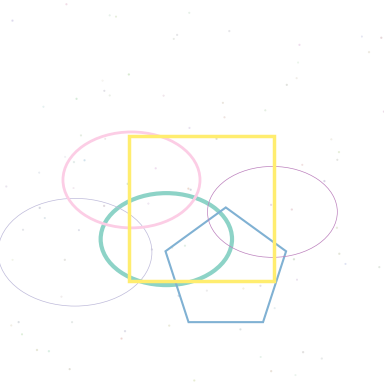[{"shape": "oval", "thickness": 3, "radius": 0.85, "center": [0.432, 0.379]}, {"shape": "oval", "thickness": 0.5, "radius": 1.0, "center": [0.195, 0.345]}, {"shape": "pentagon", "thickness": 1.5, "radius": 0.82, "center": [0.586, 0.296]}, {"shape": "oval", "thickness": 2, "radius": 0.89, "center": [0.341, 0.533]}, {"shape": "oval", "thickness": 0.5, "radius": 0.84, "center": [0.708, 0.45]}, {"shape": "square", "thickness": 2.5, "radius": 0.94, "center": [0.523, 0.459]}]